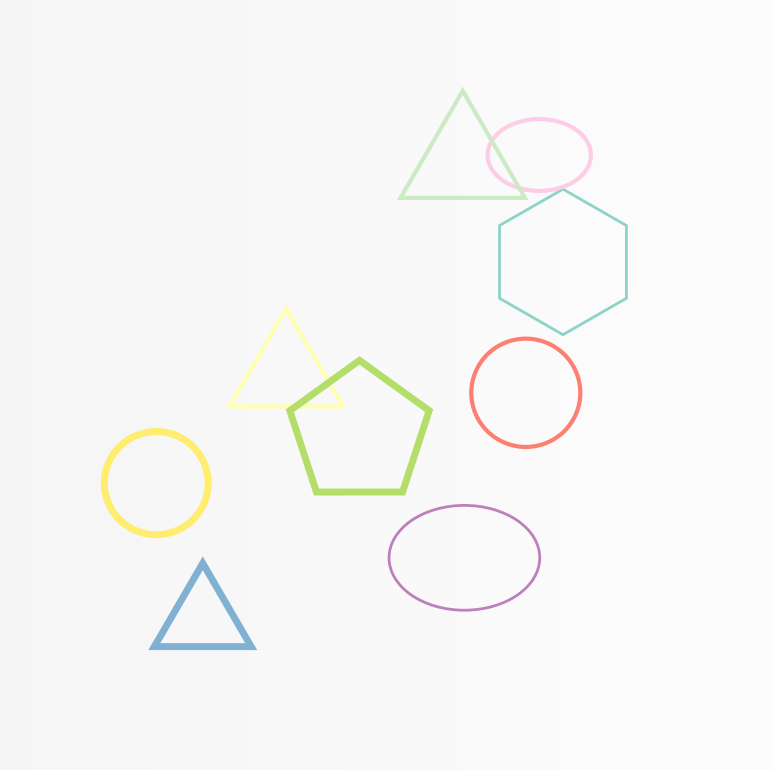[{"shape": "hexagon", "thickness": 1, "radius": 0.47, "center": [0.726, 0.66]}, {"shape": "triangle", "thickness": 1.5, "radius": 0.42, "center": [0.369, 0.515]}, {"shape": "circle", "thickness": 1.5, "radius": 0.35, "center": [0.678, 0.49]}, {"shape": "triangle", "thickness": 2.5, "radius": 0.36, "center": [0.262, 0.196]}, {"shape": "pentagon", "thickness": 2.5, "radius": 0.47, "center": [0.464, 0.437]}, {"shape": "oval", "thickness": 1.5, "radius": 0.33, "center": [0.696, 0.799]}, {"shape": "oval", "thickness": 1, "radius": 0.49, "center": [0.599, 0.276]}, {"shape": "triangle", "thickness": 1.5, "radius": 0.46, "center": [0.597, 0.789]}, {"shape": "circle", "thickness": 2.5, "radius": 0.34, "center": [0.202, 0.373]}]